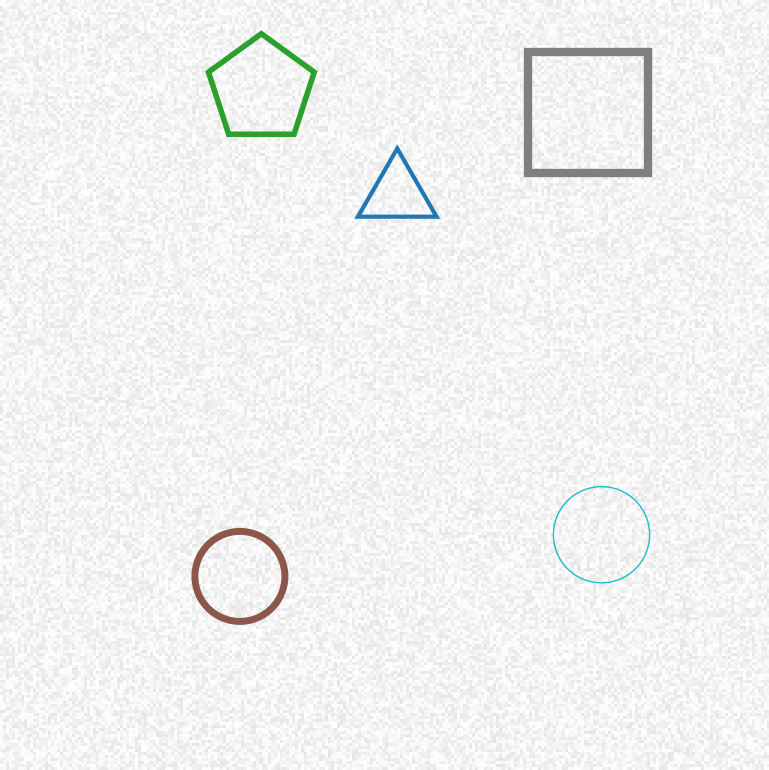[{"shape": "triangle", "thickness": 1.5, "radius": 0.29, "center": [0.516, 0.748]}, {"shape": "pentagon", "thickness": 2, "radius": 0.36, "center": [0.339, 0.884]}, {"shape": "circle", "thickness": 2.5, "radius": 0.29, "center": [0.312, 0.251]}, {"shape": "square", "thickness": 3, "radius": 0.39, "center": [0.764, 0.854]}, {"shape": "circle", "thickness": 0.5, "radius": 0.31, "center": [0.781, 0.306]}]